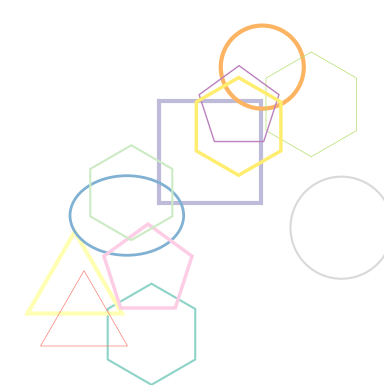[{"shape": "hexagon", "thickness": 1.5, "radius": 0.66, "center": [0.393, 0.132]}, {"shape": "triangle", "thickness": 3, "radius": 0.71, "center": [0.194, 0.257]}, {"shape": "square", "thickness": 3, "radius": 0.66, "center": [0.545, 0.606]}, {"shape": "triangle", "thickness": 0.5, "radius": 0.65, "center": [0.218, 0.167]}, {"shape": "oval", "thickness": 2, "radius": 0.74, "center": [0.329, 0.44]}, {"shape": "circle", "thickness": 3, "radius": 0.54, "center": [0.681, 0.826]}, {"shape": "hexagon", "thickness": 0.5, "radius": 0.68, "center": [0.809, 0.729]}, {"shape": "pentagon", "thickness": 2.5, "radius": 0.6, "center": [0.384, 0.297]}, {"shape": "circle", "thickness": 1.5, "radius": 0.66, "center": [0.887, 0.409]}, {"shape": "pentagon", "thickness": 1, "radius": 0.54, "center": [0.621, 0.72]}, {"shape": "hexagon", "thickness": 1.5, "radius": 0.62, "center": [0.341, 0.5]}, {"shape": "hexagon", "thickness": 2.5, "radius": 0.63, "center": [0.62, 0.672]}]